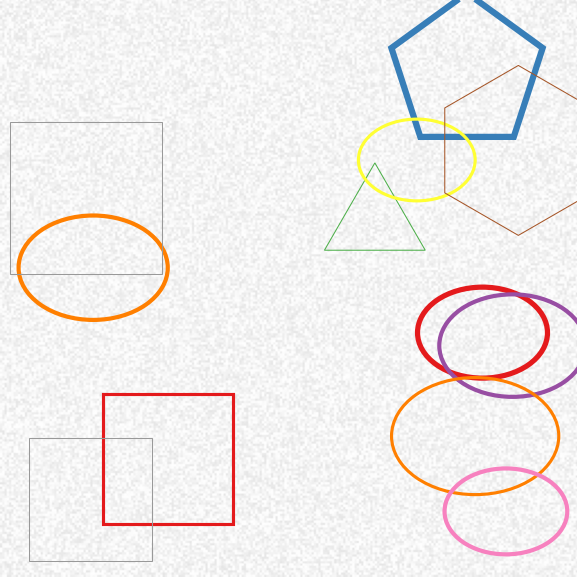[{"shape": "square", "thickness": 1.5, "radius": 0.56, "center": [0.29, 0.205]}, {"shape": "oval", "thickness": 2.5, "radius": 0.56, "center": [0.836, 0.423]}, {"shape": "pentagon", "thickness": 3, "radius": 0.69, "center": [0.809, 0.873]}, {"shape": "triangle", "thickness": 0.5, "radius": 0.5, "center": [0.649, 0.616]}, {"shape": "oval", "thickness": 2, "radius": 0.63, "center": [0.887, 0.401]}, {"shape": "oval", "thickness": 1.5, "radius": 0.72, "center": [0.823, 0.244]}, {"shape": "oval", "thickness": 2, "radius": 0.65, "center": [0.161, 0.536]}, {"shape": "oval", "thickness": 1.5, "radius": 0.51, "center": [0.722, 0.722]}, {"shape": "hexagon", "thickness": 0.5, "radius": 0.74, "center": [0.898, 0.739]}, {"shape": "oval", "thickness": 2, "radius": 0.53, "center": [0.876, 0.114]}, {"shape": "square", "thickness": 0.5, "radius": 0.66, "center": [0.149, 0.657]}, {"shape": "square", "thickness": 0.5, "radius": 0.53, "center": [0.157, 0.134]}]